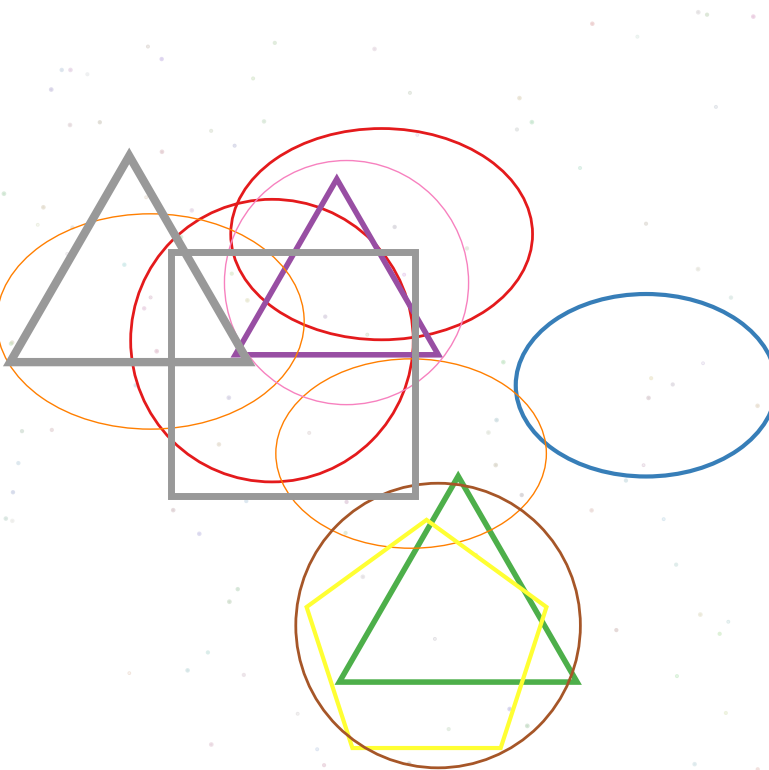[{"shape": "circle", "thickness": 1, "radius": 0.92, "center": [0.353, 0.558]}, {"shape": "oval", "thickness": 1, "radius": 0.98, "center": [0.496, 0.696]}, {"shape": "oval", "thickness": 1.5, "radius": 0.85, "center": [0.839, 0.5]}, {"shape": "triangle", "thickness": 2, "radius": 0.89, "center": [0.595, 0.203]}, {"shape": "triangle", "thickness": 2, "radius": 0.76, "center": [0.437, 0.615]}, {"shape": "oval", "thickness": 0.5, "radius": 0.88, "center": [0.534, 0.411]}, {"shape": "oval", "thickness": 0.5, "radius": 1.0, "center": [0.195, 0.583]}, {"shape": "pentagon", "thickness": 1.5, "radius": 0.82, "center": [0.554, 0.161]}, {"shape": "circle", "thickness": 1, "radius": 0.92, "center": [0.569, 0.188]}, {"shape": "circle", "thickness": 0.5, "radius": 0.79, "center": [0.45, 0.633]}, {"shape": "triangle", "thickness": 3, "radius": 0.89, "center": [0.168, 0.619]}, {"shape": "square", "thickness": 2.5, "radius": 0.79, "center": [0.381, 0.514]}]